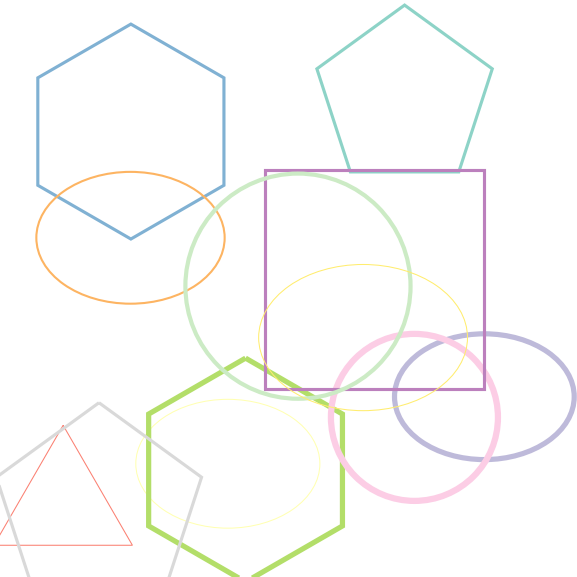[{"shape": "pentagon", "thickness": 1.5, "radius": 0.8, "center": [0.701, 0.831]}, {"shape": "oval", "thickness": 0.5, "radius": 0.8, "center": [0.395, 0.196]}, {"shape": "oval", "thickness": 2.5, "radius": 0.78, "center": [0.839, 0.312]}, {"shape": "triangle", "thickness": 0.5, "radius": 0.69, "center": [0.109, 0.124]}, {"shape": "hexagon", "thickness": 1.5, "radius": 0.93, "center": [0.227, 0.771]}, {"shape": "oval", "thickness": 1, "radius": 0.82, "center": [0.226, 0.587]}, {"shape": "hexagon", "thickness": 2.5, "radius": 0.97, "center": [0.425, 0.185]}, {"shape": "circle", "thickness": 3, "radius": 0.72, "center": [0.718, 0.276]}, {"shape": "pentagon", "thickness": 1.5, "radius": 0.93, "center": [0.171, 0.115]}, {"shape": "square", "thickness": 1.5, "radius": 0.95, "center": [0.649, 0.515]}, {"shape": "circle", "thickness": 2, "radius": 0.97, "center": [0.516, 0.504]}, {"shape": "oval", "thickness": 0.5, "radius": 0.9, "center": [0.629, 0.415]}]